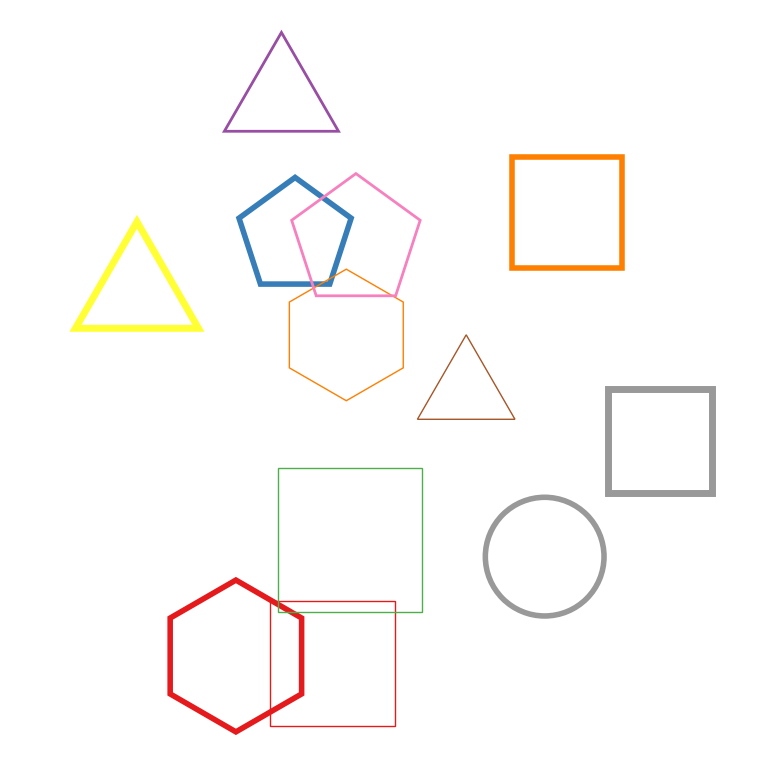[{"shape": "square", "thickness": 0.5, "radius": 0.41, "center": [0.432, 0.138]}, {"shape": "hexagon", "thickness": 2, "radius": 0.49, "center": [0.306, 0.148]}, {"shape": "pentagon", "thickness": 2, "radius": 0.38, "center": [0.383, 0.693]}, {"shape": "square", "thickness": 0.5, "radius": 0.47, "center": [0.454, 0.298]}, {"shape": "triangle", "thickness": 1, "radius": 0.43, "center": [0.366, 0.872]}, {"shape": "square", "thickness": 2, "radius": 0.36, "center": [0.737, 0.724]}, {"shape": "hexagon", "thickness": 0.5, "radius": 0.43, "center": [0.45, 0.565]}, {"shape": "triangle", "thickness": 2.5, "radius": 0.46, "center": [0.178, 0.62]}, {"shape": "triangle", "thickness": 0.5, "radius": 0.37, "center": [0.605, 0.492]}, {"shape": "pentagon", "thickness": 1, "radius": 0.44, "center": [0.462, 0.687]}, {"shape": "square", "thickness": 2.5, "radius": 0.34, "center": [0.857, 0.427]}, {"shape": "circle", "thickness": 2, "radius": 0.39, "center": [0.707, 0.277]}]